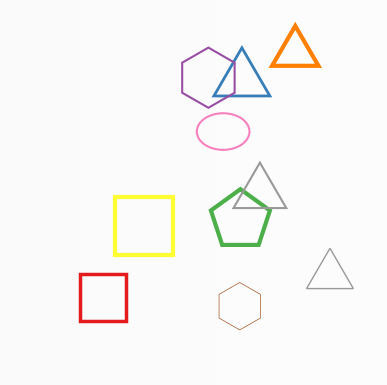[{"shape": "square", "thickness": 2.5, "radius": 0.3, "center": [0.266, 0.227]}, {"shape": "triangle", "thickness": 2, "radius": 0.42, "center": [0.624, 0.792]}, {"shape": "pentagon", "thickness": 3, "radius": 0.4, "center": [0.62, 0.429]}, {"shape": "hexagon", "thickness": 1.5, "radius": 0.39, "center": [0.538, 0.798]}, {"shape": "triangle", "thickness": 3, "radius": 0.35, "center": [0.762, 0.864]}, {"shape": "square", "thickness": 3, "radius": 0.37, "center": [0.371, 0.413]}, {"shape": "hexagon", "thickness": 0.5, "radius": 0.31, "center": [0.619, 0.205]}, {"shape": "oval", "thickness": 1.5, "radius": 0.34, "center": [0.576, 0.658]}, {"shape": "triangle", "thickness": 1, "radius": 0.35, "center": [0.851, 0.285]}, {"shape": "triangle", "thickness": 1.5, "radius": 0.39, "center": [0.671, 0.499]}]